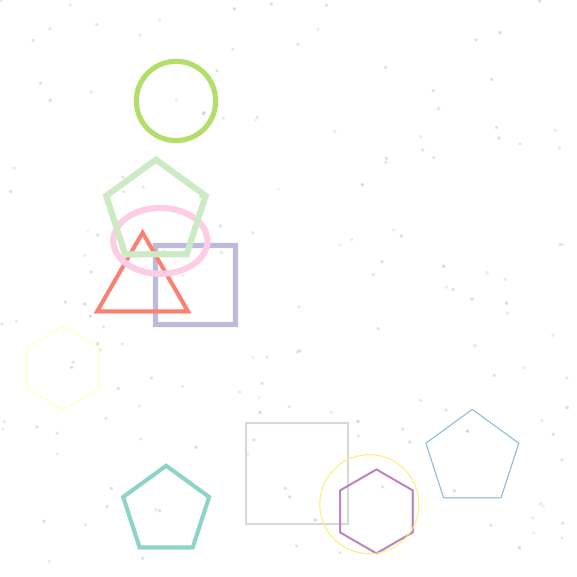[{"shape": "pentagon", "thickness": 2, "radius": 0.39, "center": [0.288, 0.114]}, {"shape": "hexagon", "thickness": 0.5, "radius": 0.36, "center": [0.109, 0.362]}, {"shape": "square", "thickness": 2.5, "radius": 0.34, "center": [0.338, 0.506]}, {"shape": "triangle", "thickness": 2, "radius": 0.45, "center": [0.247, 0.505]}, {"shape": "pentagon", "thickness": 0.5, "radius": 0.42, "center": [0.818, 0.206]}, {"shape": "circle", "thickness": 2.5, "radius": 0.34, "center": [0.305, 0.824]}, {"shape": "oval", "thickness": 3, "radius": 0.41, "center": [0.278, 0.582]}, {"shape": "square", "thickness": 1, "radius": 0.44, "center": [0.514, 0.179]}, {"shape": "hexagon", "thickness": 1, "radius": 0.36, "center": [0.652, 0.114]}, {"shape": "pentagon", "thickness": 3, "radius": 0.45, "center": [0.27, 0.632]}, {"shape": "circle", "thickness": 0.5, "radius": 0.43, "center": [0.64, 0.126]}]